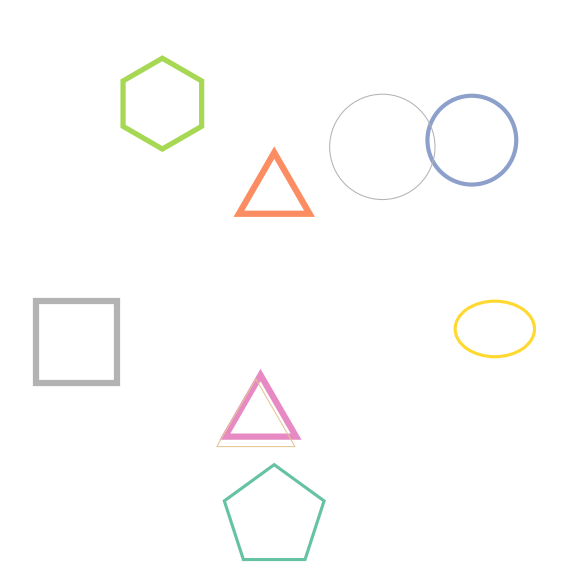[{"shape": "pentagon", "thickness": 1.5, "radius": 0.45, "center": [0.475, 0.104]}, {"shape": "triangle", "thickness": 3, "radius": 0.35, "center": [0.475, 0.664]}, {"shape": "circle", "thickness": 2, "radius": 0.38, "center": [0.817, 0.756]}, {"shape": "triangle", "thickness": 3, "radius": 0.36, "center": [0.451, 0.279]}, {"shape": "hexagon", "thickness": 2.5, "radius": 0.39, "center": [0.281, 0.82]}, {"shape": "oval", "thickness": 1.5, "radius": 0.34, "center": [0.857, 0.43]}, {"shape": "triangle", "thickness": 0.5, "radius": 0.39, "center": [0.443, 0.265]}, {"shape": "circle", "thickness": 0.5, "radius": 0.46, "center": [0.662, 0.745]}, {"shape": "square", "thickness": 3, "radius": 0.35, "center": [0.132, 0.407]}]